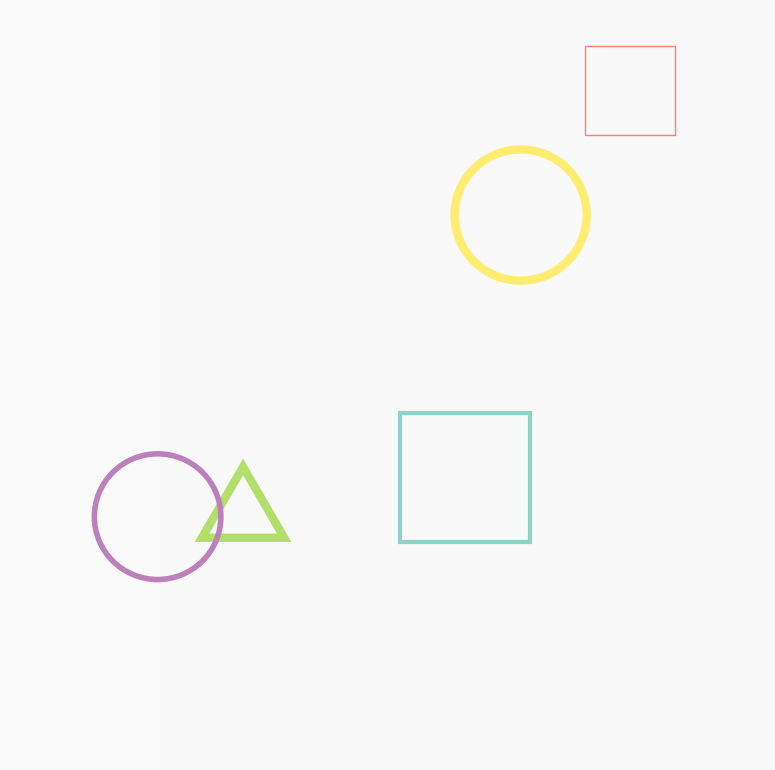[{"shape": "square", "thickness": 1.5, "radius": 0.42, "center": [0.6, 0.38]}, {"shape": "square", "thickness": 0.5, "radius": 0.29, "center": [0.813, 0.882]}, {"shape": "triangle", "thickness": 3, "radius": 0.31, "center": [0.314, 0.332]}, {"shape": "circle", "thickness": 2, "radius": 0.41, "center": [0.203, 0.329]}, {"shape": "circle", "thickness": 3, "radius": 0.43, "center": [0.672, 0.721]}]